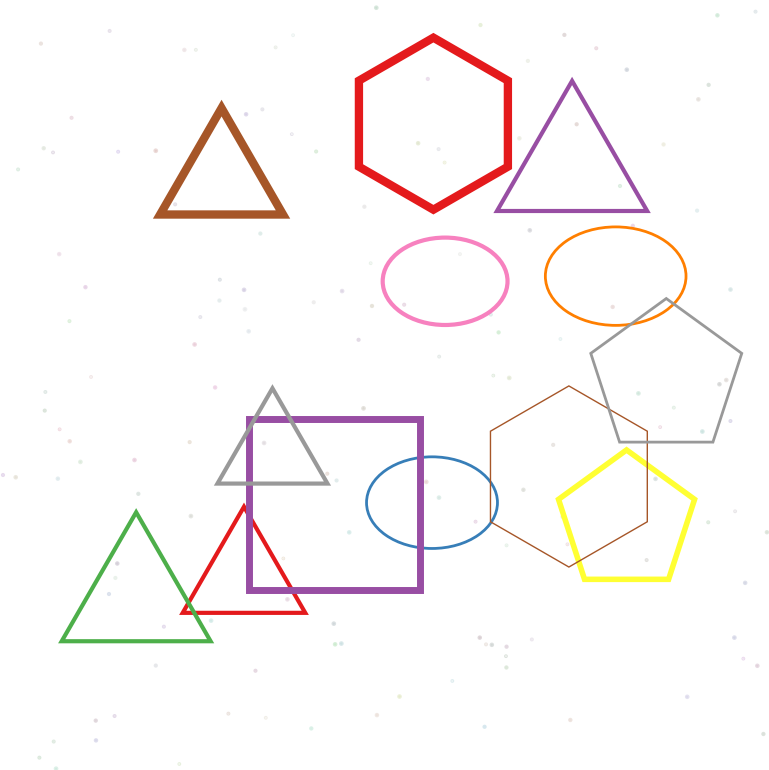[{"shape": "hexagon", "thickness": 3, "radius": 0.56, "center": [0.563, 0.839]}, {"shape": "triangle", "thickness": 1.5, "radius": 0.46, "center": [0.317, 0.25]}, {"shape": "oval", "thickness": 1, "radius": 0.43, "center": [0.561, 0.347]}, {"shape": "triangle", "thickness": 1.5, "radius": 0.56, "center": [0.177, 0.223]}, {"shape": "triangle", "thickness": 1.5, "radius": 0.56, "center": [0.743, 0.782]}, {"shape": "square", "thickness": 2.5, "radius": 0.56, "center": [0.434, 0.345]}, {"shape": "oval", "thickness": 1, "radius": 0.46, "center": [0.8, 0.641]}, {"shape": "pentagon", "thickness": 2, "radius": 0.46, "center": [0.814, 0.323]}, {"shape": "hexagon", "thickness": 0.5, "radius": 0.59, "center": [0.739, 0.381]}, {"shape": "triangle", "thickness": 3, "radius": 0.46, "center": [0.288, 0.767]}, {"shape": "oval", "thickness": 1.5, "radius": 0.41, "center": [0.578, 0.635]}, {"shape": "triangle", "thickness": 1.5, "radius": 0.41, "center": [0.354, 0.413]}, {"shape": "pentagon", "thickness": 1, "radius": 0.52, "center": [0.865, 0.509]}]